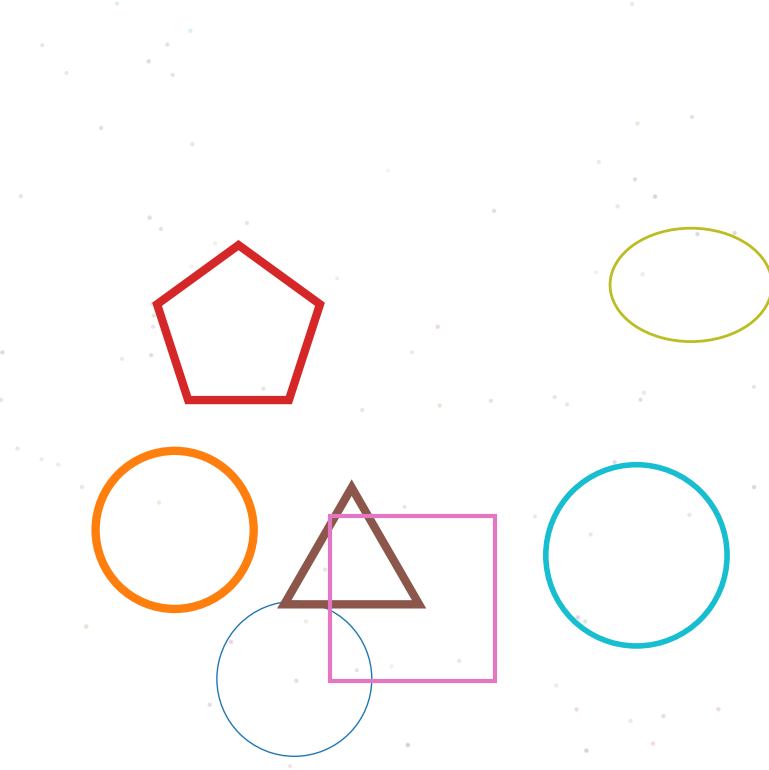[{"shape": "circle", "thickness": 0.5, "radius": 0.5, "center": [0.382, 0.118]}, {"shape": "circle", "thickness": 3, "radius": 0.51, "center": [0.227, 0.312]}, {"shape": "pentagon", "thickness": 3, "radius": 0.56, "center": [0.31, 0.57]}, {"shape": "triangle", "thickness": 3, "radius": 0.51, "center": [0.457, 0.266]}, {"shape": "square", "thickness": 1.5, "radius": 0.54, "center": [0.536, 0.223]}, {"shape": "oval", "thickness": 1, "radius": 0.53, "center": [0.897, 0.63]}, {"shape": "circle", "thickness": 2, "radius": 0.59, "center": [0.827, 0.279]}]